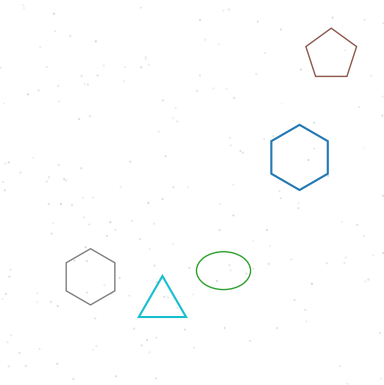[{"shape": "hexagon", "thickness": 1.5, "radius": 0.42, "center": [0.778, 0.591]}, {"shape": "oval", "thickness": 1, "radius": 0.35, "center": [0.581, 0.297]}, {"shape": "pentagon", "thickness": 1, "radius": 0.35, "center": [0.86, 0.858]}, {"shape": "hexagon", "thickness": 1, "radius": 0.36, "center": [0.235, 0.281]}, {"shape": "triangle", "thickness": 1.5, "radius": 0.35, "center": [0.422, 0.212]}]